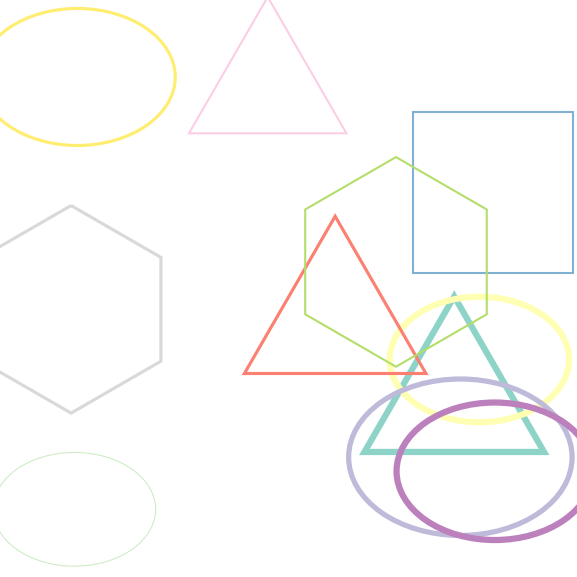[{"shape": "triangle", "thickness": 3, "radius": 0.9, "center": [0.787, 0.306]}, {"shape": "oval", "thickness": 3, "radius": 0.78, "center": [0.83, 0.377]}, {"shape": "oval", "thickness": 2.5, "radius": 0.97, "center": [0.797, 0.207]}, {"shape": "triangle", "thickness": 1.5, "radius": 0.91, "center": [0.58, 0.443]}, {"shape": "square", "thickness": 1, "radius": 0.7, "center": [0.854, 0.665]}, {"shape": "hexagon", "thickness": 1, "radius": 0.91, "center": [0.686, 0.546]}, {"shape": "triangle", "thickness": 1, "radius": 0.79, "center": [0.464, 0.847]}, {"shape": "hexagon", "thickness": 1.5, "radius": 0.9, "center": [0.123, 0.464]}, {"shape": "oval", "thickness": 3, "radius": 0.85, "center": [0.857, 0.183]}, {"shape": "oval", "thickness": 0.5, "radius": 0.7, "center": [0.129, 0.117]}, {"shape": "oval", "thickness": 1.5, "radius": 0.85, "center": [0.134, 0.866]}]